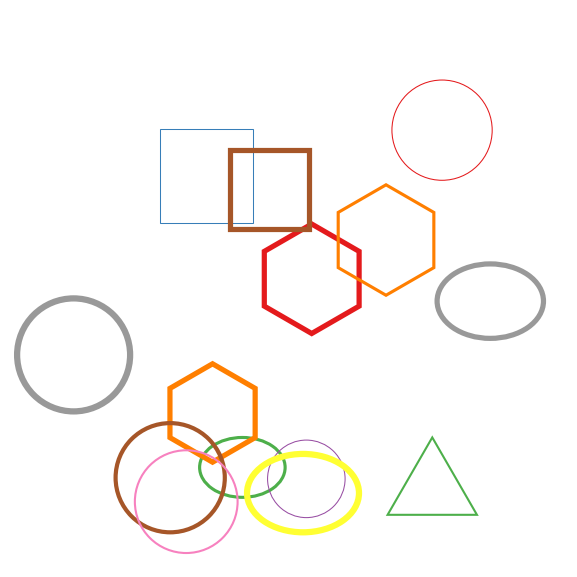[{"shape": "hexagon", "thickness": 2.5, "radius": 0.47, "center": [0.54, 0.516]}, {"shape": "circle", "thickness": 0.5, "radius": 0.43, "center": [0.765, 0.774]}, {"shape": "square", "thickness": 0.5, "radius": 0.4, "center": [0.358, 0.695]}, {"shape": "triangle", "thickness": 1, "radius": 0.45, "center": [0.749, 0.152]}, {"shape": "oval", "thickness": 1.5, "radius": 0.37, "center": [0.42, 0.19]}, {"shape": "circle", "thickness": 0.5, "radius": 0.34, "center": [0.53, 0.17]}, {"shape": "hexagon", "thickness": 1.5, "radius": 0.48, "center": [0.668, 0.583]}, {"shape": "hexagon", "thickness": 2.5, "radius": 0.43, "center": [0.368, 0.284]}, {"shape": "oval", "thickness": 3, "radius": 0.48, "center": [0.525, 0.145]}, {"shape": "circle", "thickness": 2, "radius": 0.47, "center": [0.295, 0.172]}, {"shape": "square", "thickness": 2.5, "radius": 0.34, "center": [0.467, 0.671]}, {"shape": "circle", "thickness": 1, "radius": 0.44, "center": [0.322, 0.13]}, {"shape": "circle", "thickness": 3, "radius": 0.49, "center": [0.127, 0.385]}, {"shape": "oval", "thickness": 2.5, "radius": 0.46, "center": [0.849, 0.478]}]